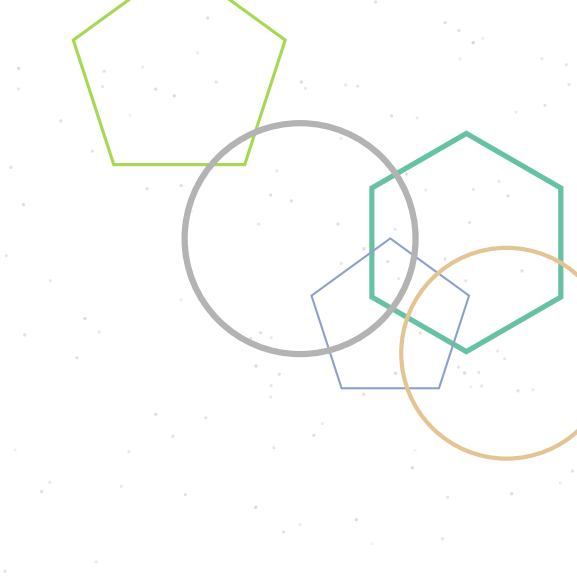[{"shape": "hexagon", "thickness": 2.5, "radius": 0.94, "center": [0.808, 0.579]}, {"shape": "pentagon", "thickness": 1, "radius": 0.72, "center": [0.676, 0.443]}, {"shape": "pentagon", "thickness": 1.5, "radius": 0.96, "center": [0.31, 0.87]}, {"shape": "circle", "thickness": 2, "radius": 0.91, "center": [0.877, 0.387]}, {"shape": "circle", "thickness": 3, "radius": 1.0, "center": [0.52, 0.586]}]